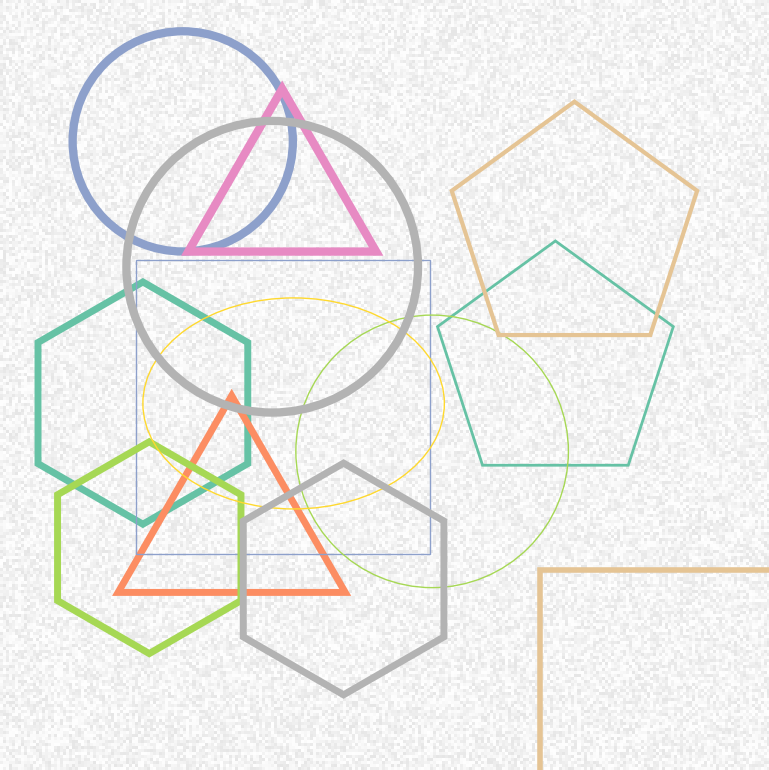[{"shape": "pentagon", "thickness": 1, "radius": 0.81, "center": [0.721, 0.526]}, {"shape": "hexagon", "thickness": 2.5, "radius": 0.79, "center": [0.186, 0.477]}, {"shape": "triangle", "thickness": 2.5, "radius": 0.85, "center": [0.301, 0.316]}, {"shape": "square", "thickness": 0.5, "radius": 0.95, "center": [0.367, 0.471]}, {"shape": "circle", "thickness": 3, "radius": 0.71, "center": [0.237, 0.816]}, {"shape": "triangle", "thickness": 3, "radius": 0.7, "center": [0.367, 0.744]}, {"shape": "circle", "thickness": 0.5, "radius": 0.88, "center": [0.561, 0.414]}, {"shape": "hexagon", "thickness": 2.5, "radius": 0.69, "center": [0.194, 0.289]}, {"shape": "oval", "thickness": 0.5, "radius": 0.98, "center": [0.381, 0.476]}, {"shape": "square", "thickness": 2, "radius": 0.76, "center": [0.852, 0.108]}, {"shape": "pentagon", "thickness": 1.5, "radius": 0.84, "center": [0.746, 0.7]}, {"shape": "hexagon", "thickness": 2.5, "radius": 0.75, "center": [0.446, 0.248]}, {"shape": "circle", "thickness": 3, "radius": 0.95, "center": [0.354, 0.654]}]